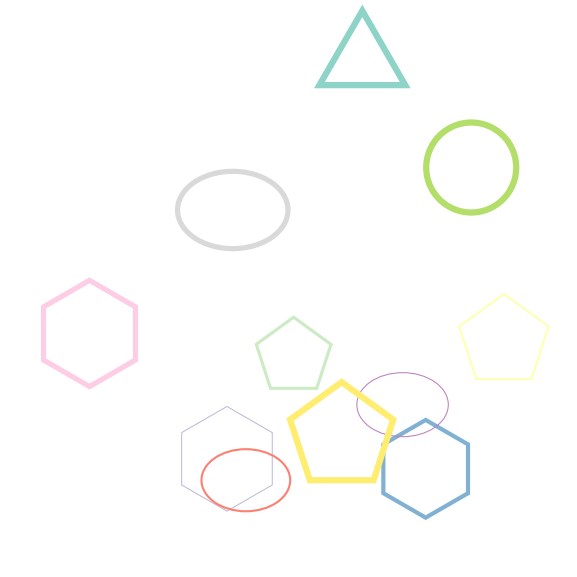[{"shape": "triangle", "thickness": 3, "radius": 0.43, "center": [0.627, 0.895]}, {"shape": "pentagon", "thickness": 1, "radius": 0.41, "center": [0.872, 0.409]}, {"shape": "hexagon", "thickness": 0.5, "radius": 0.45, "center": [0.393, 0.205]}, {"shape": "oval", "thickness": 1, "radius": 0.38, "center": [0.426, 0.168]}, {"shape": "hexagon", "thickness": 2, "radius": 0.42, "center": [0.737, 0.187]}, {"shape": "circle", "thickness": 3, "radius": 0.39, "center": [0.816, 0.709]}, {"shape": "hexagon", "thickness": 2.5, "radius": 0.46, "center": [0.155, 0.422]}, {"shape": "oval", "thickness": 2.5, "radius": 0.48, "center": [0.403, 0.636]}, {"shape": "oval", "thickness": 0.5, "radius": 0.4, "center": [0.697, 0.298]}, {"shape": "pentagon", "thickness": 1.5, "radius": 0.34, "center": [0.508, 0.382]}, {"shape": "pentagon", "thickness": 3, "radius": 0.47, "center": [0.592, 0.244]}]